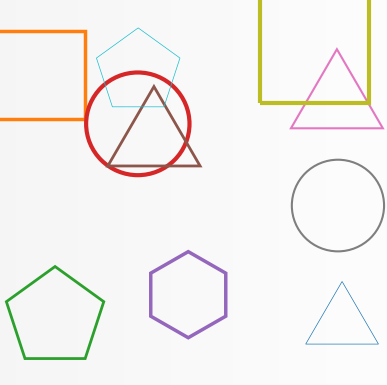[{"shape": "triangle", "thickness": 0.5, "radius": 0.54, "center": [0.883, 0.16]}, {"shape": "square", "thickness": 2.5, "radius": 0.57, "center": [0.105, 0.805]}, {"shape": "pentagon", "thickness": 2, "radius": 0.66, "center": [0.142, 0.176]}, {"shape": "circle", "thickness": 3, "radius": 0.67, "center": [0.356, 0.678]}, {"shape": "hexagon", "thickness": 2.5, "radius": 0.56, "center": [0.486, 0.235]}, {"shape": "triangle", "thickness": 2, "radius": 0.69, "center": [0.397, 0.638]}, {"shape": "triangle", "thickness": 1.5, "radius": 0.68, "center": [0.869, 0.735]}, {"shape": "circle", "thickness": 1.5, "radius": 0.6, "center": [0.872, 0.466]}, {"shape": "square", "thickness": 3, "radius": 0.7, "center": [0.812, 0.873]}, {"shape": "pentagon", "thickness": 0.5, "radius": 0.57, "center": [0.357, 0.814]}]